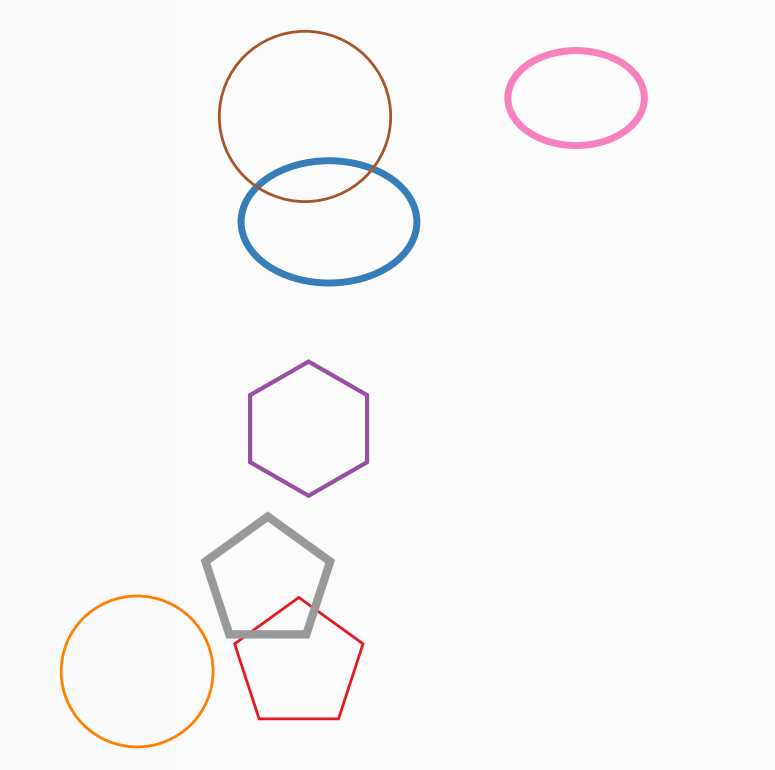[{"shape": "pentagon", "thickness": 1, "radius": 0.44, "center": [0.386, 0.137]}, {"shape": "oval", "thickness": 2.5, "radius": 0.57, "center": [0.425, 0.712]}, {"shape": "hexagon", "thickness": 1.5, "radius": 0.44, "center": [0.398, 0.443]}, {"shape": "circle", "thickness": 1, "radius": 0.49, "center": [0.177, 0.128]}, {"shape": "circle", "thickness": 1, "radius": 0.55, "center": [0.394, 0.849]}, {"shape": "oval", "thickness": 2.5, "radius": 0.44, "center": [0.743, 0.873]}, {"shape": "pentagon", "thickness": 3, "radius": 0.42, "center": [0.346, 0.245]}]